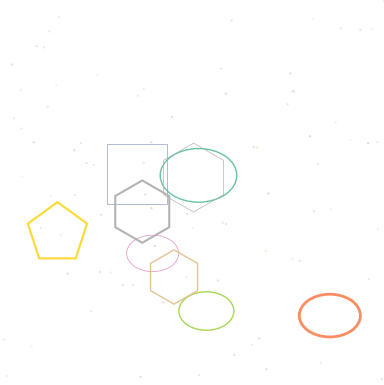[{"shape": "oval", "thickness": 1, "radius": 0.5, "center": [0.516, 0.545]}, {"shape": "oval", "thickness": 2, "radius": 0.4, "center": [0.857, 0.18]}, {"shape": "square", "thickness": 0.5, "radius": 0.39, "center": [0.356, 0.548]}, {"shape": "oval", "thickness": 0.5, "radius": 0.34, "center": [0.397, 0.342]}, {"shape": "oval", "thickness": 1, "radius": 0.36, "center": [0.536, 0.192]}, {"shape": "pentagon", "thickness": 1.5, "radius": 0.4, "center": [0.149, 0.394]}, {"shape": "hexagon", "thickness": 1, "radius": 0.35, "center": [0.452, 0.281]}, {"shape": "hexagon", "thickness": 1.5, "radius": 0.4, "center": [0.369, 0.45]}, {"shape": "hexagon", "thickness": 0.5, "radius": 0.45, "center": [0.503, 0.539]}]